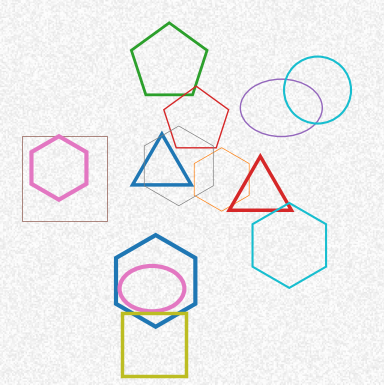[{"shape": "hexagon", "thickness": 3, "radius": 0.6, "center": [0.404, 0.27]}, {"shape": "triangle", "thickness": 2.5, "radius": 0.44, "center": [0.421, 0.564]}, {"shape": "hexagon", "thickness": 0.5, "radius": 0.41, "center": [0.576, 0.534]}, {"shape": "pentagon", "thickness": 2, "radius": 0.52, "center": [0.44, 0.837]}, {"shape": "triangle", "thickness": 2.5, "radius": 0.47, "center": [0.676, 0.501]}, {"shape": "pentagon", "thickness": 1, "radius": 0.44, "center": [0.51, 0.688]}, {"shape": "oval", "thickness": 1, "radius": 0.53, "center": [0.731, 0.72]}, {"shape": "square", "thickness": 0.5, "radius": 0.55, "center": [0.167, 0.536]}, {"shape": "oval", "thickness": 3, "radius": 0.42, "center": [0.395, 0.25]}, {"shape": "hexagon", "thickness": 3, "radius": 0.41, "center": [0.153, 0.564]}, {"shape": "hexagon", "thickness": 0.5, "radius": 0.52, "center": [0.464, 0.569]}, {"shape": "square", "thickness": 2.5, "radius": 0.41, "center": [0.401, 0.105]}, {"shape": "hexagon", "thickness": 1.5, "radius": 0.55, "center": [0.751, 0.363]}, {"shape": "circle", "thickness": 1.5, "radius": 0.43, "center": [0.825, 0.766]}]